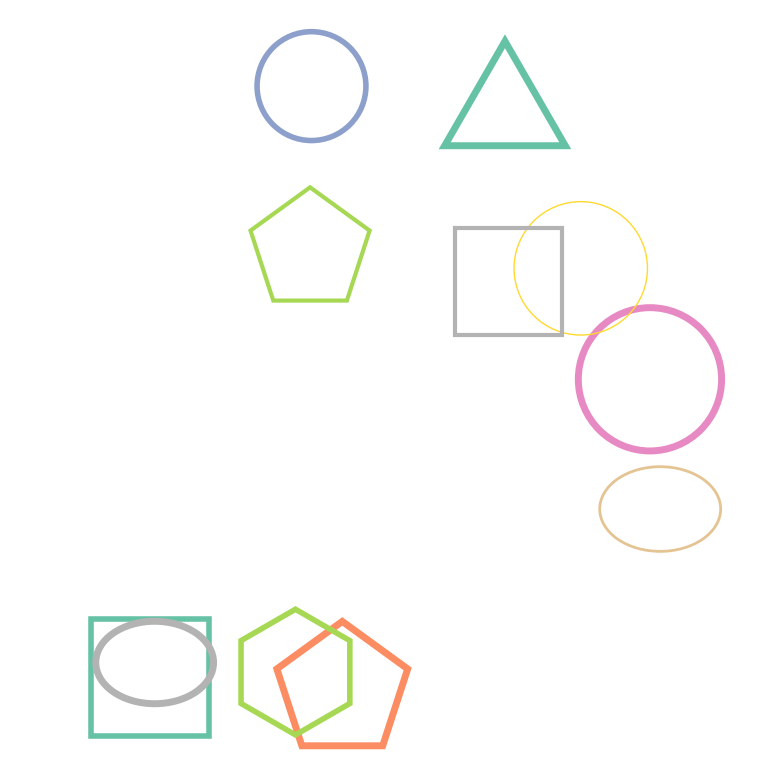[{"shape": "square", "thickness": 2, "radius": 0.38, "center": [0.195, 0.12]}, {"shape": "triangle", "thickness": 2.5, "radius": 0.45, "center": [0.656, 0.856]}, {"shape": "pentagon", "thickness": 2.5, "radius": 0.45, "center": [0.445, 0.104]}, {"shape": "circle", "thickness": 2, "radius": 0.35, "center": [0.405, 0.888]}, {"shape": "circle", "thickness": 2.5, "radius": 0.47, "center": [0.844, 0.507]}, {"shape": "pentagon", "thickness": 1.5, "radius": 0.41, "center": [0.403, 0.675]}, {"shape": "hexagon", "thickness": 2, "radius": 0.41, "center": [0.384, 0.127]}, {"shape": "circle", "thickness": 0.5, "radius": 0.43, "center": [0.754, 0.652]}, {"shape": "oval", "thickness": 1, "radius": 0.39, "center": [0.857, 0.339]}, {"shape": "square", "thickness": 1.5, "radius": 0.35, "center": [0.66, 0.634]}, {"shape": "oval", "thickness": 2.5, "radius": 0.38, "center": [0.201, 0.14]}]